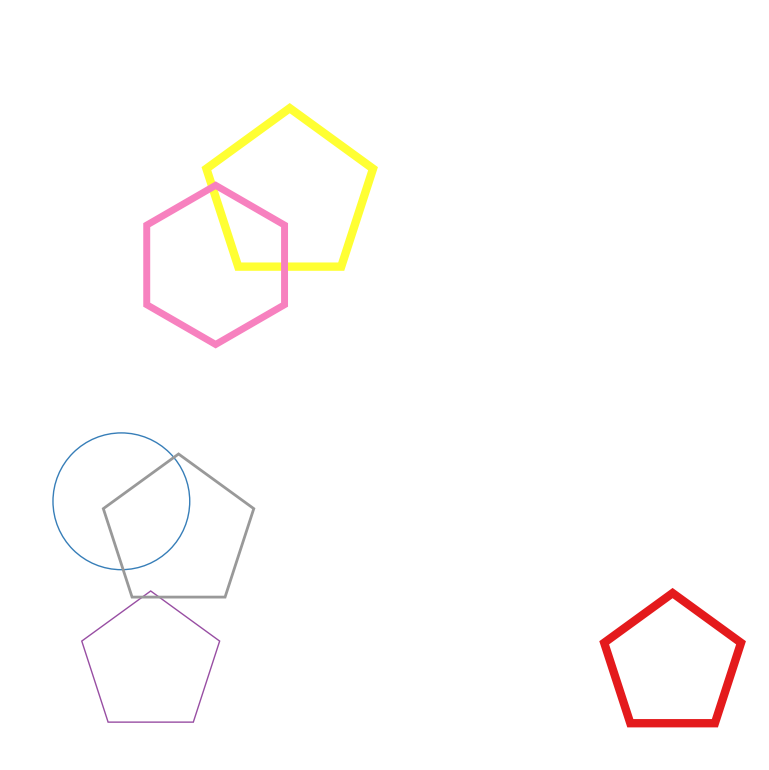[{"shape": "pentagon", "thickness": 3, "radius": 0.47, "center": [0.874, 0.136]}, {"shape": "circle", "thickness": 0.5, "radius": 0.44, "center": [0.158, 0.349]}, {"shape": "pentagon", "thickness": 0.5, "radius": 0.47, "center": [0.196, 0.138]}, {"shape": "pentagon", "thickness": 3, "radius": 0.57, "center": [0.376, 0.746]}, {"shape": "hexagon", "thickness": 2.5, "radius": 0.52, "center": [0.28, 0.656]}, {"shape": "pentagon", "thickness": 1, "radius": 0.51, "center": [0.232, 0.308]}]